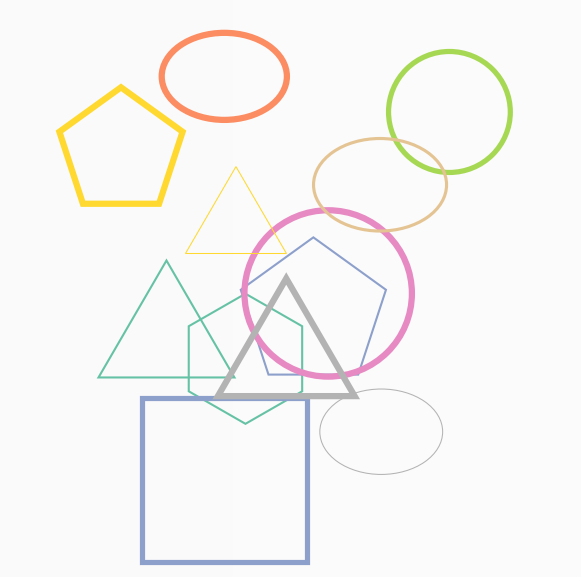[{"shape": "hexagon", "thickness": 1, "radius": 0.56, "center": [0.422, 0.378]}, {"shape": "triangle", "thickness": 1, "radius": 0.68, "center": [0.286, 0.413]}, {"shape": "oval", "thickness": 3, "radius": 0.54, "center": [0.386, 0.867]}, {"shape": "square", "thickness": 2.5, "radius": 0.71, "center": [0.386, 0.168]}, {"shape": "pentagon", "thickness": 1, "radius": 0.66, "center": [0.539, 0.457]}, {"shape": "circle", "thickness": 3, "radius": 0.72, "center": [0.565, 0.491]}, {"shape": "circle", "thickness": 2.5, "radius": 0.52, "center": [0.773, 0.805]}, {"shape": "pentagon", "thickness": 3, "radius": 0.56, "center": [0.208, 0.736]}, {"shape": "triangle", "thickness": 0.5, "radius": 0.5, "center": [0.406, 0.61]}, {"shape": "oval", "thickness": 1.5, "radius": 0.57, "center": [0.654, 0.679]}, {"shape": "triangle", "thickness": 3, "radius": 0.68, "center": [0.492, 0.381]}, {"shape": "oval", "thickness": 0.5, "radius": 0.53, "center": [0.656, 0.252]}]